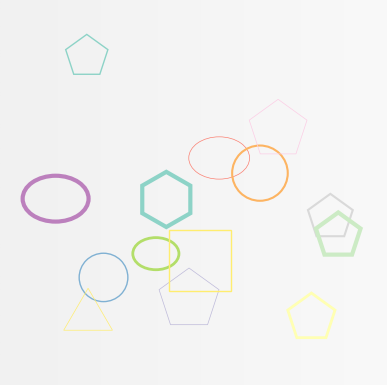[{"shape": "hexagon", "thickness": 3, "radius": 0.36, "center": [0.429, 0.482]}, {"shape": "pentagon", "thickness": 1, "radius": 0.29, "center": [0.224, 0.853]}, {"shape": "pentagon", "thickness": 2, "radius": 0.32, "center": [0.804, 0.175]}, {"shape": "pentagon", "thickness": 0.5, "radius": 0.41, "center": [0.488, 0.222]}, {"shape": "oval", "thickness": 0.5, "radius": 0.39, "center": [0.566, 0.59]}, {"shape": "circle", "thickness": 1, "radius": 0.31, "center": [0.267, 0.279]}, {"shape": "circle", "thickness": 1.5, "radius": 0.36, "center": [0.671, 0.55]}, {"shape": "oval", "thickness": 2, "radius": 0.3, "center": [0.402, 0.341]}, {"shape": "pentagon", "thickness": 0.5, "radius": 0.39, "center": [0.718, 0.664]}, {"shape": "pentagon", "thickness": 1.5, "radius": 0.3, "center": [0.853, 0.436]}, {"shape": "oval", "thickness": 3, "radius": 0.43, "center": [0.144, 0.484]}, {"shape": "pentagon", "thickness": 3, "radius": 0.3, "center": [0.873, 0.388]}, {"shape": "square", "thickness": 1, "radius": 0.4, "center": [0.517, 0.323]}, {"shape": "triangle", "thickness": 0.5, "radius": 0.36, "center": [0.227, 0.179]}]